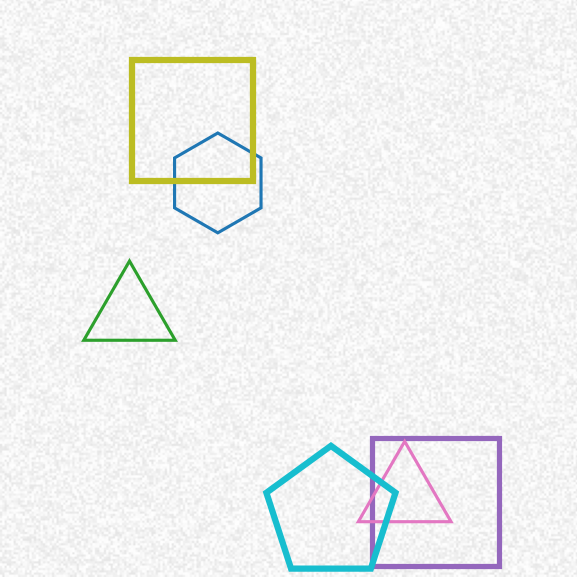[{"shape": "hexagon", "thickness": 1.5, "radius": 0.43, "center": [0.377, 0.682]}, {"shape": "triangle", "thickness": 1.5, "radius": 0.46, "center": [0.224, 0.456]}, {"shape": "square", "thickness": 2.5, "radius": 0.55, "center": [0.754, 0.13]}, {"shape": "triangle", "thickness": 1.5, "radius": 0.46, "center": [0.701, 0.142]}, {"shape": "square", "thickness": 3, "radius": 0.52, "center": [0.333, 0.791]}, {"shape": "pentagon", "thickness": 3, "radius": 0.59, "center": [0.573, 0.11]}]